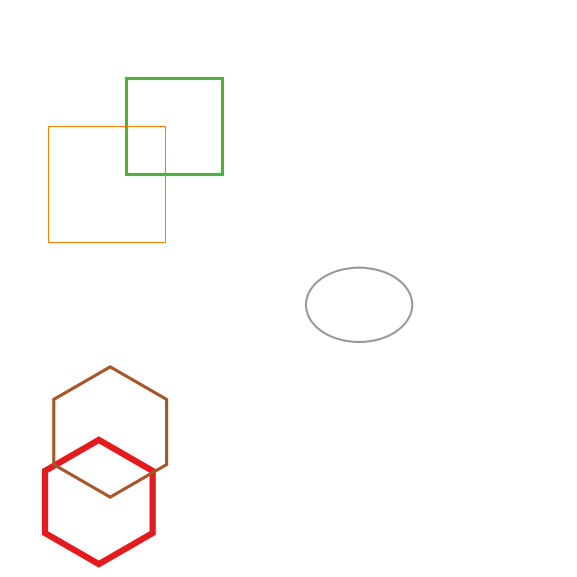[{"shape": "hexagon", "thickness": 3, "radius": 0.54, "center": [0.171, 0.13]}, {"shape": "square", "thickness": 1.5, "radius": 0.42, "center": [0.301, 0.781]}, {"shape": "square", "thickness": 0.5, "radius": 0.5, "center": [0.184, 0.681]}, {"shape": "hexagon", "thickness": 1.5, "radius": 0.56, "center": [0.191, 0.251]}, {"shape": "oval", "thickness": 1, "radius": 0.46, "center": [0.622, 0.471]}]